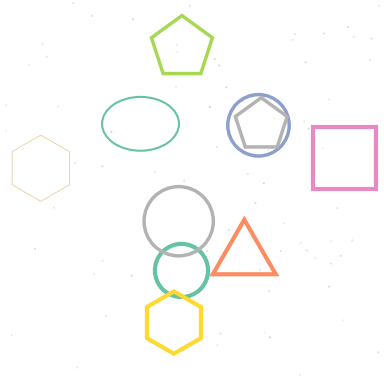[{"shape": "circle", "thickness": 3, "radius": 0.35, "center": [0.471, 0.297]}, {"shape": "oval", "thickness": 1.5, "radius": 0.5, "center": [0.365, 0.678]}, {"shape": "triangle", "thickness": 3, "radius": 0.47, "center": [0.635, 0.335]}, {"shape": "circle", "thickness": 2.5, "radius": 0.4, "center": [0.671, 0.675]}, {"shape": "square", "thickness": 3, "radius": 0.41, "center": [0.894, 0.589]}, {"shape": "pentagon", "thickness": 2.5, "radius": 0.42, "center": [0.473, 0.876]}, {"shape": "hexagon", "thickness": 3, "radius": 0.4, "center": [0.452, 0.162]}, {"shape": "hexagon", "thickness": 0.5, "radius": 0.43, "center": [0.106, 0.563]}, {"shape": "circle", "thickness": 2.5, "radius": 0.45, "center": [0.464, 0.425]}, {"shape": "pentagon", "thickness": 2.5, "radius": 0.35, "center": [0.679, 0.676]}]